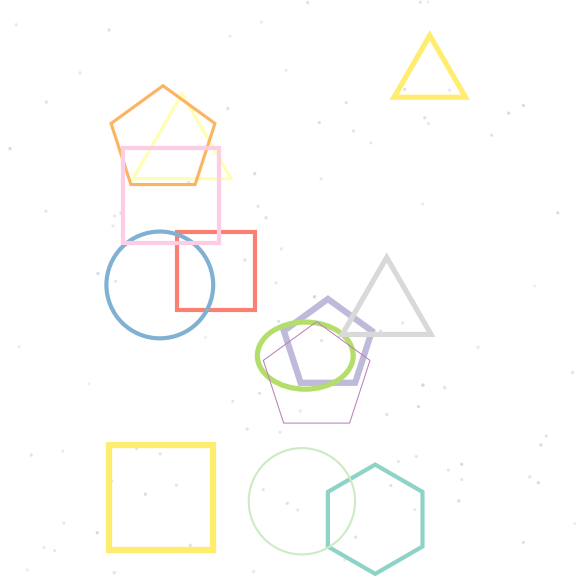[{"shape": "hexagon", "thickness": 2, "radius": 0.47, "center": [0.65, 0.1]}, {"shape": "triangle", "thickness": 1.5, "radius": 0.49, "center": [0.315, 0.739]}, {"shape": "pentagon", "thickness": 3, "radius": 0.4, "center": [0.568, 0.401]}, {"shape": "square", "thickness": 2, "radius": 0.34, "center": [0.374, 0.53]}, {"shape": "circle", "thickness": 2, "radius": 0.46, "center": [0.277, 0.506]}, {"shape": "pentagon", "thickness": 1.5, "radius": 0.47, "center": [0.282, 0.756]}, {"shape": "oval", "thickness": 2.5, "radius": 0.41, "center": [0.529, 0.383]}, {"shape": "square", "thickness": 2, "radius": 0.41, "center": [0.296, 0.661]}, {"shape": "triangle", "thickness": 2.5, "radius": 0.44, "center": [0.67, 0.464]}, {"shape": "pentagon", "thickness": 0.5, "radius": 0.49, "center": [0.548, 0.345]}, {"shape": "circle", "thickness": 1, "radius": 0.46, "center": [0.523, 0.131]}, {"shape": "triangle", "thickness": 2.5, "radius": 0.36, "center": [0.744, 0.866]}, {"shape": "square", "thickness": 3, "radius": 0.45, "center": [0.279, 0.138]}]